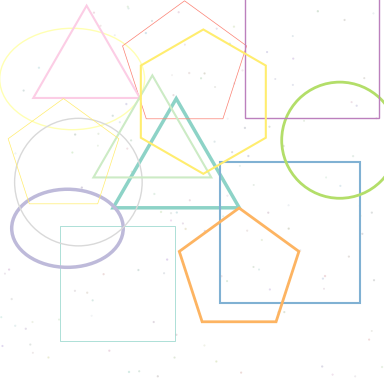[{"shape": "square", "thickness": 0.5, "radius": 0.74, "center": [0.305, 0.264]}, {"shape": "triangle", "thickness": 2.5, "radius": 0.95, "center": [0.458, 0.555]}, {"shape": "oval", "thickness": 1, "radius": 0.94, "center": [0.187, 0.795]}, {"shape": "oval", "thickness": 2.5, "radius": 0.72, "center": [0.175, 0.407]}, {"shape": "pentagon", "thickness": 0.5, "radius": 0.85, "center": [0.479, 0.828]}, {"shape": "square", "thickness": 1.5, "radius": 0.91, "center": [0.753, 0.397]}, {"shape": "pentagon", "thickness": 2, "radius": 0.82, "center": [0.621, 0.296]}, {"shape": "circle", "thickness": 2, "radius": 0.75, "center": [0.883, 0.636]}, {"shape": "triangle", "thickness": 1.5, "radius": 0.8, "center": [0.225, 0.825]}, {"shape": "circle", "thickness": 1, "radius": 0.83, "center": [0.204, 0.527]}, {"shape": "square", "thickness": 1, "radius": 0.87, "center": [0.809, 0.868]}, {"shape": "triangle", "thickness": 1.5, "radius": 0.88, "center": [0.396, 0.627]}, {"shape": "hexagon", "thickness": 1.5, "radius": 0.94, "center": [0.528, 0.736]}, {"shape": "pentagon", "thickness": 0.5, "radius": 0.76, "center": [0.165, 0.593]}]